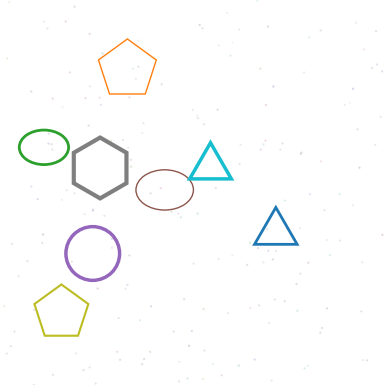[{"shape": "triangle", "thickness": 2, "radius": 0.32, "center": [0.716, 0.397]}, {"shape": "pentagon", "thickness": 1, "radius": 0.39, "center": [0.331, 0.82]}, {"shape": "oval", "thickness": 2, "radius": 0.32, "center": [0.114, 0.617]}, {"shape": "circle", "thickness": 2.5, "radius": 0.35, "center": [0.241, 0.342]}, {"shape": "oval", "thickness": 1, "radius": 0.37, "center": [0.428, 0.507]}, {"shape": "hexagon", "thickness": 3, "radius": 0.39, "center": [0.26, 0.564]}, {"shape": "pentagon", "thickness": 1.5, "radius": 0.37, "center": [0.159, 0.188]}, {"shape": "triangle", "thickness": 2.5, "radius": 0.31, "center": [0.547, 0.567]}]